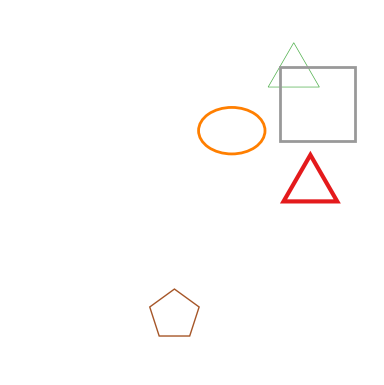[{"shape": "triangle", "thickness": 3, "radius": 0.4, "center": [0.806, 0.517]}, {"shape": "triangle", "thickness": 0.5, "radius": 0.38, "center": [0.763, 0.812]}, {"shape": "oval", "thickness": 2, "radius": 0.43, "center": [0.602, 0.661]}, {"shape": "pentagon", "thickness": 1, "radius": 0.34, "center": [0.453, 0.182]}, {"shape": "square", "thickness": 2, "radius": 0.48, "center": [0.824, 0.73]}]